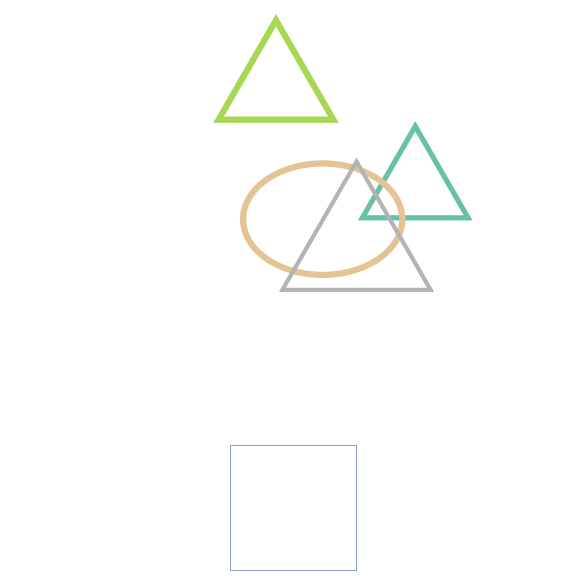[{"shape": "triangle", "thickness": 2.5, "radius": 0.53, "center": [0.719, 0.675]}, {"shape": "square", "thickness": 0.5, "radius": 0.54, "center": [0.507, 0.121]}, {"shape": "triangle", "thickness": 3, "radius": 0.57, "center": [0.478, 0.849]}, {"shape": "oval", "thickness": 3, "radius": 0.69, "center": [0.559, 0.62]}, {"shape": "triangle", "thickness": 2, "radius": 0.74, "center": [0.617, 0.571]}]